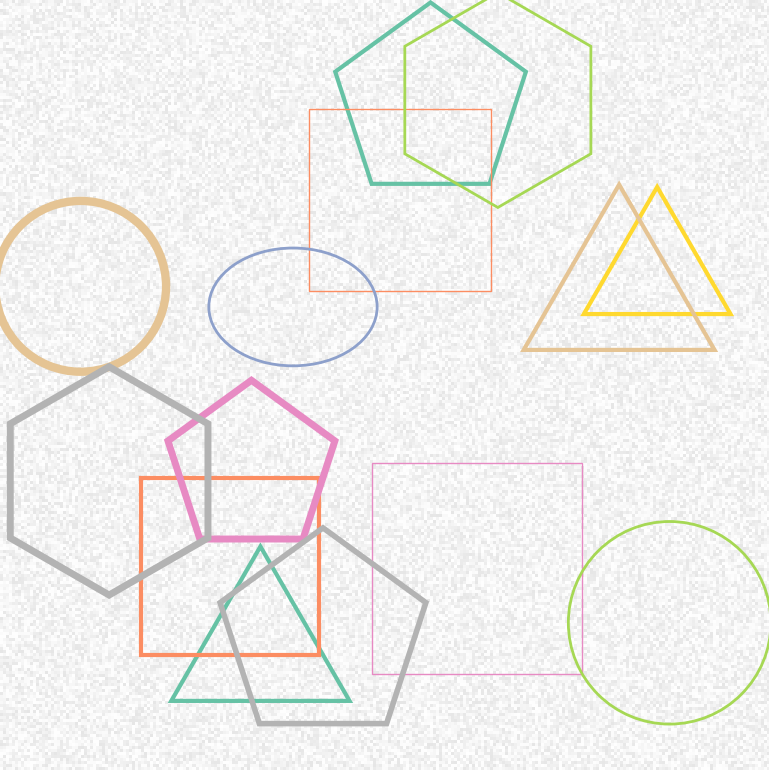[{"shape": "pentagon", "thickness": 1.5, "radius": 0.65, "center": [0.559, 0.867]}, {"shape": "triangle", "thickness": 1.5, "radius": 0.67, "center": [0.338, 0.157]}, {"shape": "square", "thickness": 1.5, "radius": 0.58, "center": [0.299, 0.264]}, {"shape": "square", "thickness": 0.5, "radius": 0.59, "center": [0.52, 0.741]}, {"shape": "oval", "thickness": 1, "radius": 0.55, "center": [0.381, 0.601]}, {"shape": "square", "thickness": 0.5, "radius": 0.68, "center": [0.62, 0.262]}, {"shape": "pentagon", "thickness": 2.5, "radius": 0.57, "center": [0.327, 0.392]}, {"shape": "hexagon", "thickness": 1, "radius": 0.7, "center": [0.647, 0.87]}, {"shape": "circle", "thickness": 1, "radius": 0.66, "center": [0.87, 0.191]}, {"shape": "triangle", "thickness": 1.5, "radius": 0.55, "center": [0.853, 0.647]}, {"shape": "circle", "thickness": 3, "radius": 0.55, "center": [0.105, 0.628]}, {"shape": "triangle", "thickness": 1.5, "radius": 0.72, "center": [0.804, 0.617]}, {"shape": "hexagon", "thickness": 2.5, "radius": 0.74, "center": [0.142, 0.375]}, {"shape": "pentagon", "thickness": 2, "radius": 0.7, "center": [0.419, 0.174]}]